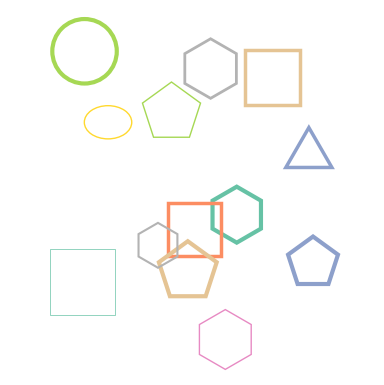[{"shape": "square", "thickness": 0.5, "radius": 0.42, "center": [0.215, 0.267]}, {"shape": "hexagon", "thickness": 3, "radius": 0.36, "center": [0.615, 0.442]}, {"shape": "square", "thickness": 2.5, "radius": 0.34, "center": [0.504, 0.404]}, {"shape": "pentagon", "thickness": 3, "radius": 0.34, "center": [0.813, 0.317]}, {"shape": "triangle", "thickness": 2.5, "radius": 0.35, "center": [0.802, 0.6]}, {"shape": "hexagon", "thickness": 1, "radius": 0.39, "center": [0.585, 0.118]}, {"shape": "circle", "thickness": 3, "radius": 0.42, "center": [0.22, 0.867]}, {"shape": "pentagon", "thickness": 1, "radius": 0.4, "center": [0.445, 0.708]}, {"shape": "oval", "thickness": 1, "radius": 0.31, "center": [0.281, 0.682]}, {"shape": "square", "thickness": 2.5, "radius": 0.36, "center": [0.708, 0.798]}, {"shape": "pentagon", "thickness": 3, "radius": 0.39, "center": [0.488, 0.294]}, {"shape": "hexagon", "thickness": 2, "radius": 0.39, "center": [0.547, 0.822]}, {"shape": "hexagon", "thickness": 1.5, "radius": 0.29, "center": [0.41, 0.363]}]